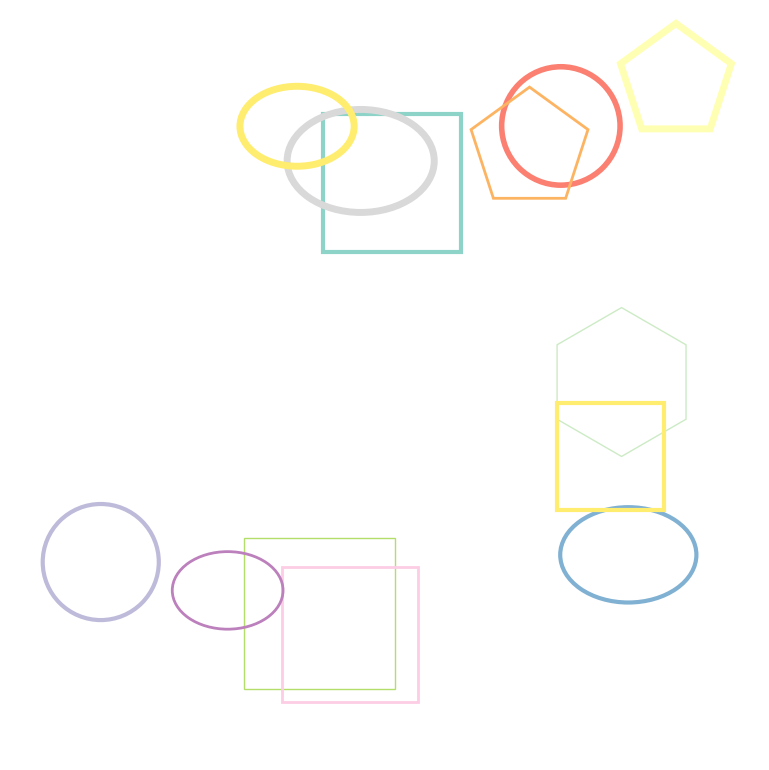[{"shape": "square", "thickness": 1.5, "radius": 0.45, "center": [0.509, 0.762]}, {"shape": "pentagon", "thickness": 2.5, "radius": 0.38, "center": [0.878, 0.894]}, {"shape": "circle", "thickness": 1.5, "radius": 0.38, "center": [0.131, 0.27]}, {"shape": "circle", "thickness": 2, "radius": 0.38, "center": [0.728, 0.836]}, {"shape": "oval", "thickness": 1.5, "radius": 0.44, "center": [0.816, 0.279]}, {"shape": "pentagon", "thickness": 1, "radius": 0.4, "center": [0.688, 0.807]}, {"shape": "square", "thickness": 0.5, "radius": 0.49, "center": [0.415, 0.203]}, {"shape": "square", "thickness": 1, "radius": 0.44, "center": [0.455, 0.176]}, {"shape": "oval", "thickness": 2.5, "radius": 0.48, "center": [0.468, 0.791]}, {"shape": "oval", "thickness": 1, "radius": 0.36, "center": [0.296, 0.233]}, {"shape": "hexagon", "thickness": 0.5, "radius": 0.48, "center": [0.807, 0.504]}, {"shape": "square", "thickness": 1.5, "radius": 0.35, "center": [0.793, 0.407]}, {"shape": "oval", "thickness": 2.5, "radius": 0.37, "center": [0.386, 0.836]}]